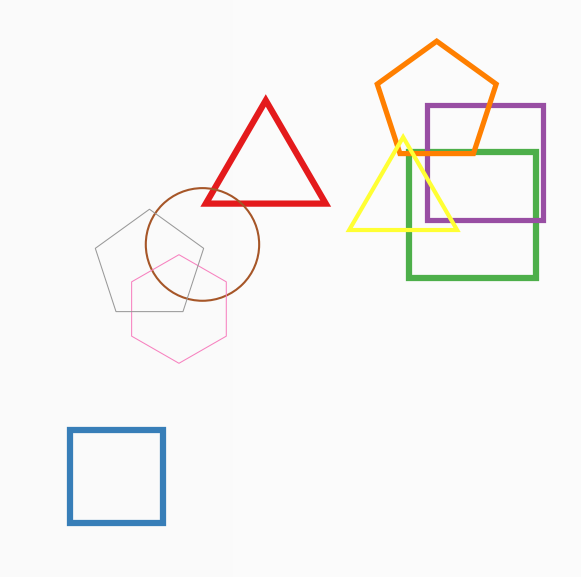[{"shape": "triangle", "thickness": 3, "radius": 0.6, "center": [0.457, 0.706]}, {"shape": "square", "thickness": 3, "radius": 0.4, "center": [0.2, 0.174]}, {"shape": "square", "thickness": 3, "radius": 0.55, "center": [0.814, 0.626]}, {"shape": "square", "thickness": 2.5, "radius": 0.5, "center": [0.835, 0.718]}, {"shape": "pentagon", "thickness": 2.5, "radius": 0.54, "center": [0.751, 0.82]}, {"shape": "triangle", "thickness": 2, "radius": 0.54, "center": [0.694, 0.654]}, {"shape": "circle", "thickness": 1, "radius": 0.49, "center": [0.348, 0.576]}, {"shape": "hexagon", "thickness": 0.5, "radius": 0.47, "center": [0.308, 0.464]}, {"shape": "pentagon", "thickness": 0.5, "radius": 0.49, "center": [0.257, 0.539]}]